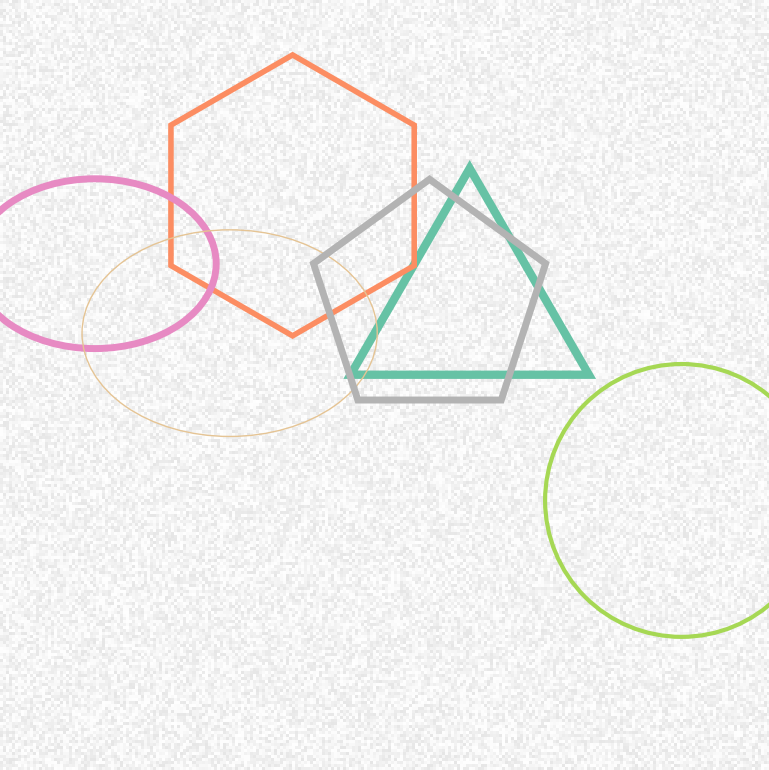[{"shape": "triangle", "thickness": 3, "radius": 0.89, "center": [0.61, 0.603]}, {"shape": "hexagon", "thickness": 2, "radius": 0.91, "center": [0.38, 0.746]}, {"shape": "oval", "thickness": 2.5, "radius": 0.79, "center": [0.123, 0.658]}, {"shape": "circle", "thickness": 1.5, "radius": 0.89, "center": [0.885, 0.35]}, {"shape": "oval", "thickness": 0.5, "radius": 0.96, "center": [0.298, 0.567]}, {"shape": "pentagon", "thickness": 2.5, "radius": 0.79, "center": [0.558, 0.609]}]